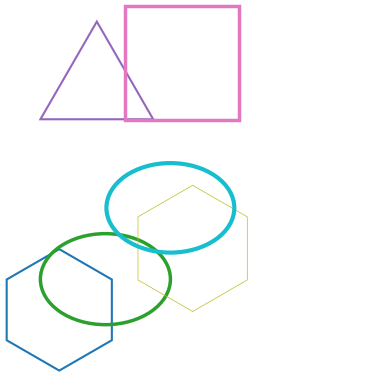[{"shape": "hexagon", "thickness": 1.5, "radius": 0.79, "center": [0.154, 0.195]}, {"shape": "oval", "thickness": 2.5, "radius": 0.84, "center": [0.274, 0.275]}, {"shape": "triangle", "thickness": 1.5, "radius": 0.85, "center": [0.252, 0.775]}, {"shape": "square", "thickness": 2.5, "radius": 0.74, "center": [0.473, 0.837]}, {"shape": "hexagon", "thickness": 0.5, "radius": 0.82, "center": [0.5, 0.355]}, {"shape": "oval", "thickness": 3, "radius": 0.83, "center": [0.443, 0.46]}]